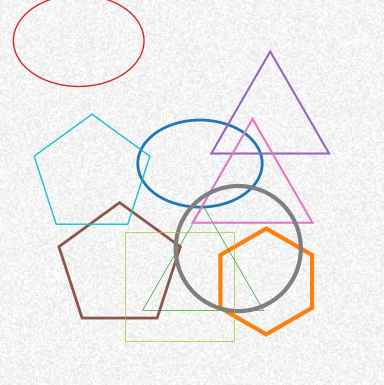[{"shape": "oval", "thickness": 2, "radius": 0.81, "center": [0.519, 0.575]}, {"shape": "hexagon", "thickness": 3, "radius": 0.69, "center": [0.691, 0.269]}, {"shape": "triangle", "thickness": 0.5, "radius": 0.91, "center": [0.527, 0.284]}, {"shape": "oval", "thickness": 1, "radius": 0.85, "center": [0.204, 0.894]}, {"shape": "triangle", "thickness": 1.5, "radius": 0.88, "center": [0.702, 0.69]}, {"shape": "pentagon", "thickness": 2, "radius": 0.83, "center": [0.311, 0.308]}, {"shape": "triangle", "thickness": 1.5, "radius": 0.9, "center": [0.656, 0.511]}, {"shape": "circle", "thickness": 3, "radius": 0.81, "center": [0.619, 0.354]}, {"shape": "square", "thickness": 0.5, "radius": 0.71, "center": [0.466, 0.256]}, {"shape": "pentagon", "thickness": 1, "radius": 0.79, "center": [0.239, 0.545]}]